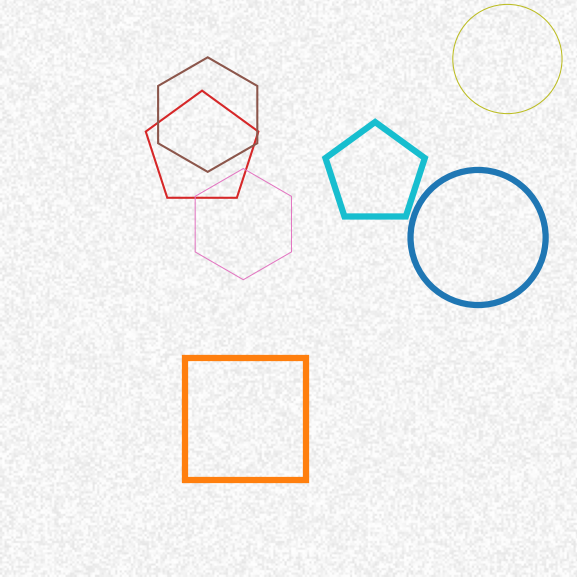[{"shape": "circle", "thickness": 3, "radius": 0.58, "center": [0.828, 0.588]}, {"shape": "square", "thickness": 3, "radius": 0.52, "center": [0.425, 0.274]}, {"shape": "pentagon", "thickness": 1, "radius": 0.51, "center": [0.35, 0.74]}, {"shape": "hexagon", "thickness": 1, "radius": 0.5, "center": [0.36, 0.801]}, {"shape": "hexagon", "thickness": 0.5, "radius": 0.48, "center": [0.421, 0.611]}, {"shape": "circle", "thickness": 0.5, "radius": 0.47, "center": [0.879, 0.897]}, {"shape": "pentagon", "thickness": 3, "radius": 0.45, "center": [0.65, 0.697]}]